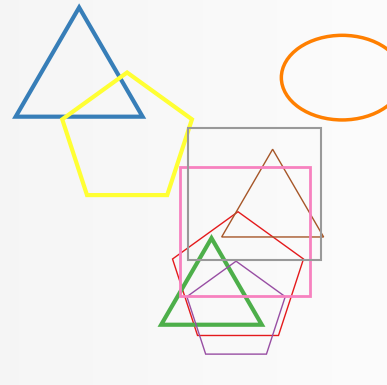[{"shape": "pentagon", "thickness": 1, "radius": 0.89, "center": [0.614, 0.272]}, {"shape": "triangle", "thickness": 3, "radius": 0.95, "center": [0.204, 0.792]}, {"shape": "triangle", "thickness": 3, "radius": 0.75, "center": [0.546, 0.232]}, {"shape": "pentagon", "thickness": 1, "radius": 0.67, "center": [0.609, 0.188]}, {"shape": "oval", "thickness": 2.5, "radius": 0.79, "center": [0.883, 0.798]}, {"shape": "pentagon", "thickness": 3, "radius": 0.88, "center": [0.328, 0.636]}, {"shape": "triangle", "thickness": 1, "radius": 0.76, "center": [0.704, 0.46]}, {"shape": "square", "thickness": 2, "radius": 0.84, "center": [0.632, 0.399]}, {"shape": "square", "thickness": 1.5, "radius": 0.86, "center": [0.658, 0.495]}]